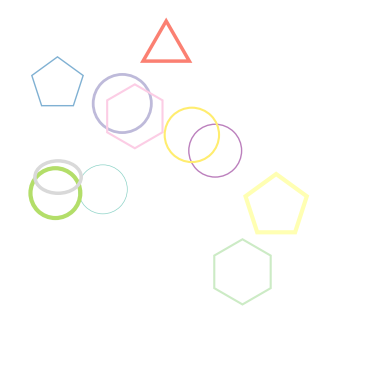[{"shape": "circle", "thickness": 0.5, "radius": 0.32, "center": [0.267, 0.508]}, {"shape": "pentagon", "thickness": 3, "radius": 0.42, "center": [0.717, 0.464]}, {"shape": "circle", "thickness": 2, "radius": 0.38, "center": [0.318, 0.731]}, {"shape": "triangle", "thickness": 2.5, "radius": 0.35, "center": [0.432, 0.876]}, {"shape": "pentagon", "thickness": 1, "radius": 0.35, "center": [0.149, 0.782]}, {"shape": "circle", "thickness": 3, "radius": 0.32, "center": [0.144, 0.498]}, {"shape": "hexagon", "thickness": 1.5, "radius": 0.41, "center": [0.35, 0.698]}, {"shape": "oval", "thickness": 2.5, "radius": 0.3, "center": [0.151, 0.54]}, {"shape": "circle", "thickness": 1, "radius": 0.34, "center": [0.559, 0.609]}, {"shape": "hexagon", "thickness": 1.5, "radius": 0.42, "center": [0.63, 0.294]}, {"shape": "circle", "thickness": 1.5, "radius": 0.35, "center": [0.498, 0.65]}]